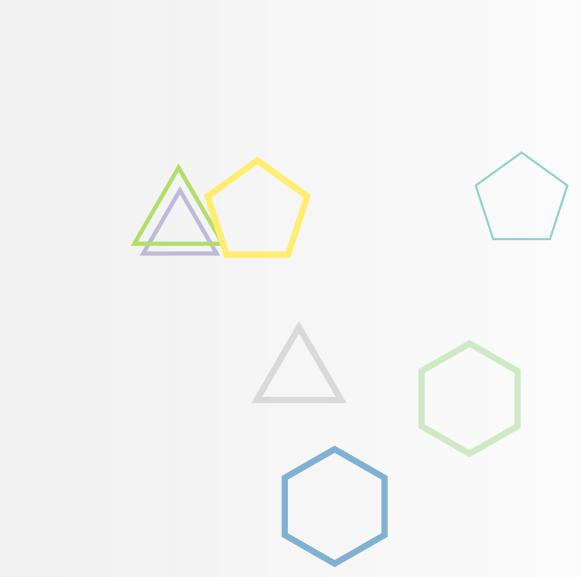[{"shape": "pentagon", "thickness": 1, "radius": 0.41, "center": [0.897, 0.652]}, {"shape": "triangle", "thickness": 2, "radius": 0.36, "center": [0.31, 0.597]}, {"shape": "hexagon", "thickness": 3, "radius": 0.5, "center": [0.576, 0.122]}, {"shape": "triangle", "thickness": 2, "radius": 0.44, "center": [0.307, 0.621]}, {"shape": "triangle", "thickness": 3, "radius": 0.42, "center": [0.514, 0.348]}, {"shape": "hexagon", "thickness": 3, "radius": 0.48, "center": [0.808, 0.309]}, {"shape": "pentagon", "thickness": 3, "radius": 0.45, "center": [0.443, 0.631]}]